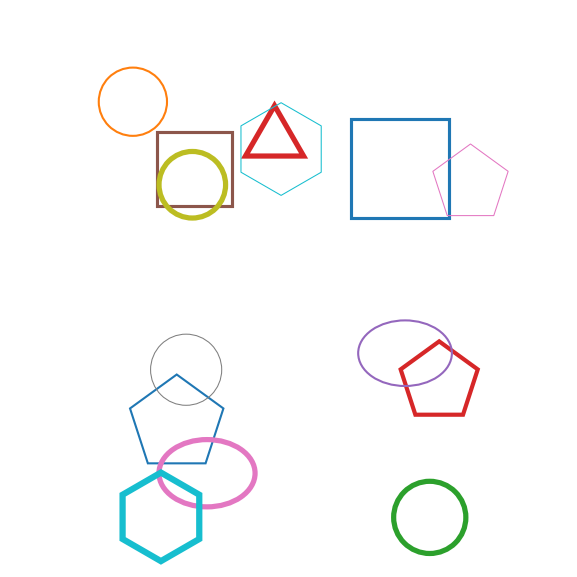[{"shape": "square", "thickness": 1.5, "radius": 0.43, "center": [0.693, 0.707]}, {"shape": "pentagon", "thickness": 1, "radius": 0.43, "center": [0.306, 0.266]}, {"shape": "circle", "thickness": 1, "radius": 0.3, "center": [0.23, 0.823]}, {"shape": "circle", "thickness": 2.5, "radius": 0.31, "center": [0.744, 0.103]}, {"shape": "pentagon", "thickness": 2, "radius": 0.35, "center": [0.761, 0.338]}, {"shape": "triangle", "thickness": 2.5, "radius": 0.29, "center": [0.475, 0.758]}, {"shape": "oval", "thickness": 1, "radius": 0.41, "center": [0.701, 0.388]}, {"shape": "square", "thickness": 1.5, "radius": 0.32, "center": [0.336, 0.706]}, {"shape": "oval", "thickness": 2.5, "radius": 0.42, "center": [0.358, 0.18]}, {"shape": "pentagon", "thickness": 0.5, "radius": 0.34, "center": [0.815, 0.681]}, {"shape": "circle", "thickness": 0.5, "radius": 0.31, "center": [0.322, 0.359]}, {"shape": "circle", "thickness": 2.5, "radius": 0.29, "center": [0.333, 0.679]}, {"shape": "hexagon", "thickness": 3, "radius": 0.38, "center": [0.279, 0.104]}, {"shape": "hexagon", "thickness": 0.5, "radius": 0.4, "center": [0.487, 0.741]}]